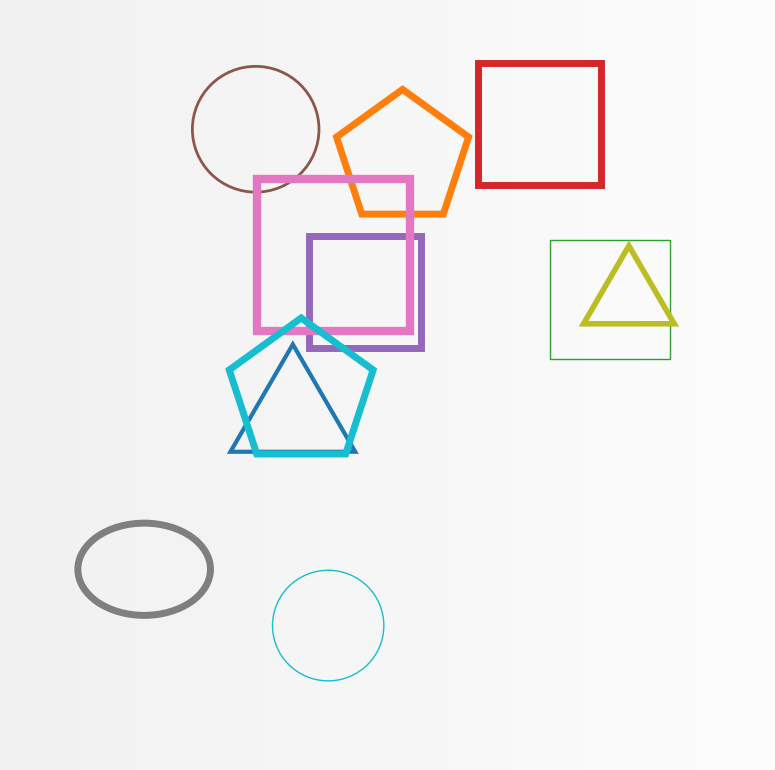[{"shape": "triangle", "thickness": 1.5, "radius": 0.46, "center": [0.378, 0.46]}, {"shape": "pentagon", "thickness": 2.5, "radius": 0.45, "center": [0.519, 0.794]}, {"shape": "square", "thickness": 0.5, "radius": 0.39, "center": [0.787, 0.611]}, {"shape": "square", "thickness": 2.5, "radius": 0.4, "center": [0.696, 0.839]}, {"shape": "square", "thickness": 2.5, "radius": 0.36, "center": [0.47, 0.621]}, {"shape": "circle", "thickness": 1, "radius": 0.41, "center": [0.33, 0.832]}, {"shape": "square", "thickness": 3, "radius": 0.49, "center": [0.43, 0.669]}, {"shape": "oval", "thickness": 2.5, "radius": 0.43, "center": [0.186, 0.261]}, {"shape": "triangle", "thickness": 2, "radius": 0.34, "center": [0.811, 0.613]}, {"shape": "circle", "thickness": 0.5, "radius": 0.36, "center": [0.423, 0.188]}, {"shape": "pentagon", "thickness": 2.5, "radius": 0.49, "center": [0.389, 0.489]}]